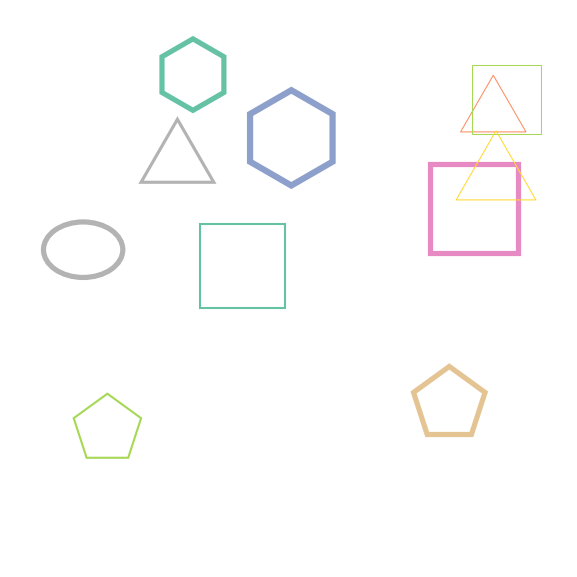[{"shape": "hexagon", "thickness": 2.5, "radius": 0.31, "center": [0.334, 0.87]}, {"shape": "square", "thickness": 1, "radius": 0.37, "center": [0.42, 0.539]}, {"shape": "triangle", "thickness": 0.5, "radius": 0.33, "center": [0.854, 0.803]}, {"shape": "hexagon", "thickness": 3, "radius": 0.41, "center": [0.504, 0.76]}, {"shape": "square", "thickness": 2.5, "radius": 0.38, "center": [0.82, 0.638]}, {"shape": "square", "thickness": 0.5, "radius": 0.3, "center": [0.877, 0.827]}, {"shape": "pentagon", "thickness": 1, "radius": 0.31, "center": [0.186, 0.256]}, {"shape": "triangle", "thickness": 0.5, "radius": 0.4, "center": [0.859, 0.693]}, {"shape": "pentagon", "thickness": 2.5, "radius": 0.33, "center": [0.778, 0.299]}, {"shape": "oval", "thickness": 2.5, "radius": 0.34, "center": [0.144, 0.567]}, {"shape": "triangle", "thickness": 1.5, "radius": 0.36, "center": [0.307, 0.72]}]